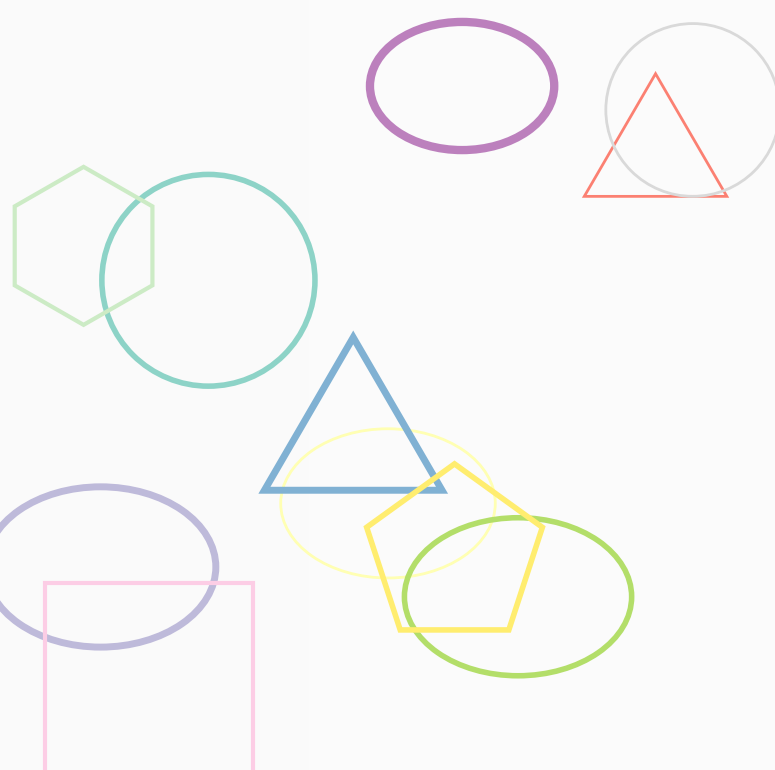[{"shape": "circle", "thickness": 2, "radius": 0.69, "center": [0.269, 0.636]}, {"shape": "oval", "thickness": 1, "radius": 0.69, "center": [0.501, 0.346]}, {"shape": "oval", "thickness": 2.5, "radius": 0.74, "center": [0.13, 0.264]}, {"shape": "triangle", "thickness": 1, "radius": 0.53, "center": [0.846, 0.798]}, {"shape": "triangle", "thickness": 2.5, "radius": 0.66, "center": [0.456, 0.429]}, {"shape": "oval", "thickness": 2, "radius": 0.73, "center": [0.668, 0.225]}, {"shape": "square", "thickness": 1.5, "radius": 0.67, "center": [0.192, 0.108]}, {"shape": "circle", "thickness": 1, "radius": 0.56, "center": [0.894, 0.857]}, {"shape": "oval", "thickness": 3, "radius": 0.59, "center": [0.596, 0.888]}, {"shape": "hexagon", "thickness": 1.5, "radius": 0.51, "center": [0.108, 0.681]}, {"shape": "pentagon", "thickness": 2, "radius": 0.6, "center": [0.586, 0.278]}]